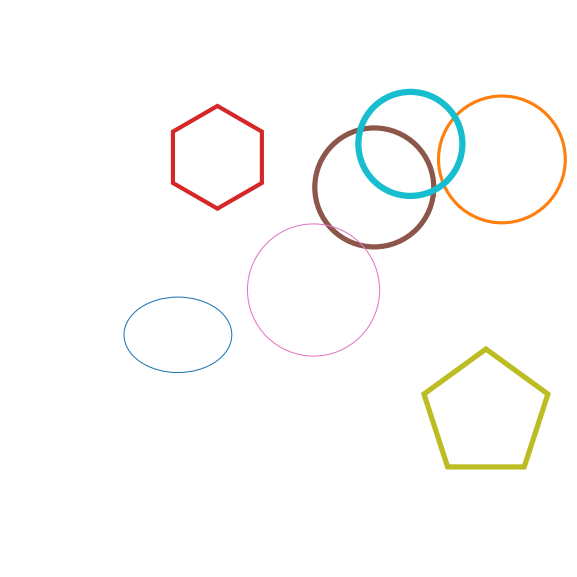[{"shape": "oval", "thickness": 0.5, "radius": 0.47, "center": [0.308, 0.419]}, {"shape": "circle", "thickness": 1.5, "radius": 0.55, "center": [0.869, 0.723]}, {"shape": "hexagon", "thickness": 2, "radius": 0.44, "center": [0.376, 0.727]}, {"shape": "circle", "thickness": 2.5, "radius": 0.51, "center": [0.648, 0.675]}, {"shape": "circle", "thickness": 0.5, "radius": 0.57, "center": [0.543, 0.497]}, {"shape": "pentagon", "thickness": 2.5, "radius": 0.56, "center": [0.841, 0.282]}, {"shape": "circle", "thickness": 3, "radius": 0.45, "center": [0.711, 0.75]}]